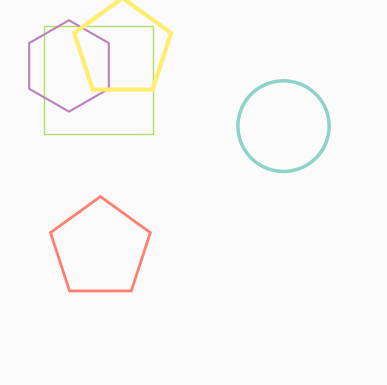[{"shape": "circle", "thickness": 2.5, "radius": 0.59, "center": [0.732, 0.672]}, {"shape": "pentagon", "thickness": 2, "radius": 0.68, "center": [0.259, 0.354]}, {"shape": "square", "thickness": 1, "radius": 0.71, "center": [0.255, 0.793]}, {"shape": "hexagon", "thickness": 1.5, "radius": 0.59, "center": [0.178, 0.829]}, {"shape": "pentagon", "thickness": 3, "radius": 0.66, "center": [0.316, 0.874]}]